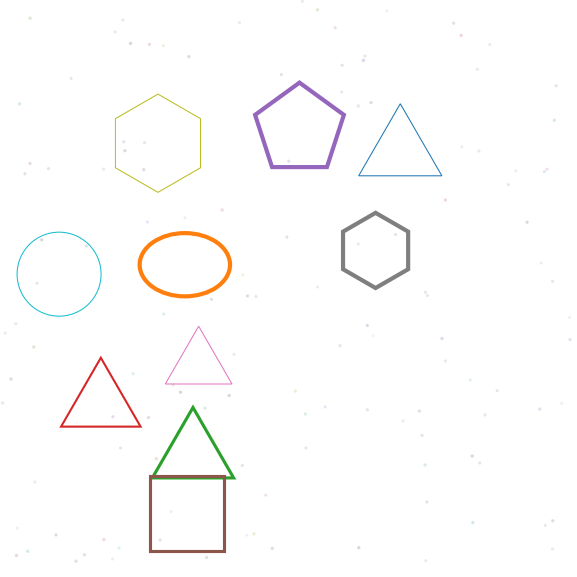[{"shape": "triangle", "thickness": 0.5, "radius": 0.42, "center": [0.693, 0.736]}, {"shape": "oval", "thickness": 2, "radius": 0.39, "center": [0.32, 0.541]}, {"shape": "triangle", "thickness": 1.5, "radius": 0.41, "center": [0.334, 0.212]}, {"shape": "triangle", "thickness": 1, "radius": 0.4, "center": [0.175, 0.3]}, {"shape": "pentagon", "thickness": 2, "radius": 0.4, "center": [0.519, 0.775]}, {"shape": "square", "thickness": 1.5, "radius": 0.32, "center": [0.324, 0.109]}, {"shape": "triangle", "thickness": 0.5, "radius": 0.33, "center": [0.344, 0.368]}, {"shape": "hexagon", "thickness": 2, "radius": 0.33, "center": [0.65, 0.566]}, {"shape": "hexagon", "thickness": 0.5, "radius": 0.43, "center": [0.274, 0.751]}, {"shape": "circle", "thickness": 0.5, "radius": 0.36, "center": [0.102, 0.524]}]